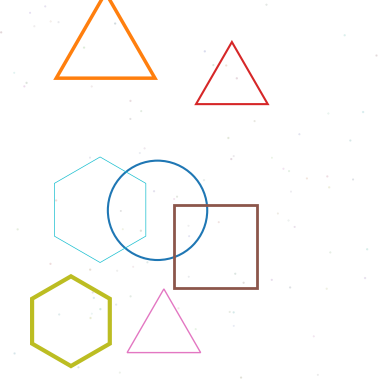[{"shape": "circle", "thickness": 1.5, "radius": 0.65, "center": [0.409, 0.454]}, {"shape": "triangle", "thickness": 2.5, "radius": 0.74, "center": [0.274, 0.871]}, {"shape": "triangle", "thickness": 1.5, "radius": 0.54, "center": [0.602, 0.783]}, {"shape": "square", "thickness": 2, "radius": 0.54, "center": [0.56, 0.36]}, {"shape": "triangle", "thickness": 1, "radius": 0.55, "center": [0.426, 0.139]}, {"shape": "hexagon", "thickness": 3, "radius": 0.58, "center": [0.184, 0.166]}, {"shape": "hexagon", "thickness": 0.5, "radius": 0.69, "center": [0.26, 0.455]}]